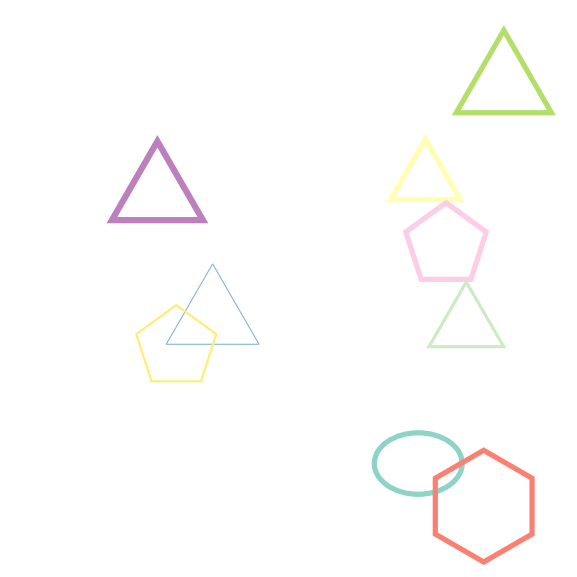[{"shape": "oval", "thickness": 2.5, "radius": 0.38, "center": [0.724, 0.196]}, {"shape": "triangle", "thickness": 2.5, "radius": 0.35, "center": [0.737, 0.688]}, {"shape": "hexagon", "thickness": 2.5, "radius": 0.48, "center": [0.838, 0.123]}, {"shape": "triangle", "thickness": 0.5, "radius": 0.46, "center": [0.368, 0.449]}, {"shape": "triangle", "thickness": 2.5, "radius": 0.48, "center": [0.872, 0.852]}, {"shape": "pentagon", "thickness": 2.5, "radius": 0.37, "center": [0.772, 0.575]}, {"shape": "triangle", "thickness": 3, "radius": 0.45, "center": [0.273, 0.663]}, {"shape": "triangle", "thickness": 1.5, "radius": 0.37, "center": [0.807, 0.436]}, {"shape": "pentagon", "thickness": 1, "radius": 0.36, "center": [0.305, 0.398]}]